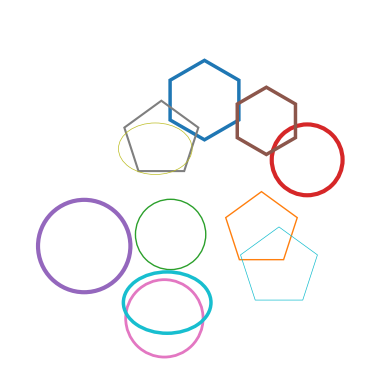[{"shape": "hexagon", "thickness": 2.5, "radius": 0.52, "center": [0.531, 0.74]}, {"shape": "pentagon", "thickness": 1, "radius": 0.49, "center": [0.679, 0.405]}, {"shape": "circle", "thickness": 1, "radius": 0.46, "center": [0.443, 0.391]}, {"shape": "circle", "thickness": 3, "radius": 0.46, "center": [0.798, 0.585]}, {"shape": "circle", "thickness": 3, "radius": 0.6, "center": [0.219, 0.361]}, {"shape": "hexagon", "thickness": 2.5, "radius": 0.44, "center": [0.692, 0.686]}, {"shape": "circle", "thickness": 2, "radius": 0.5, "center": [0.427, 0.173]}, {"shape": "pentagon", "thickness": 1.5, "radius": 0.51, "center": [0.419, 0.637]}, {"shape": "oval", "thickness": 0.5, "radius": 0.48, "center": [0.403, 0.614]}, {"shape": "pentagon", "thickness": 0.5, "radius": 0.53, "center": [0.725, 0.306]}, {"shape": "oval", "thickness": 2.5, "radius": 0.57, "center": [0.434, 0.214]}]